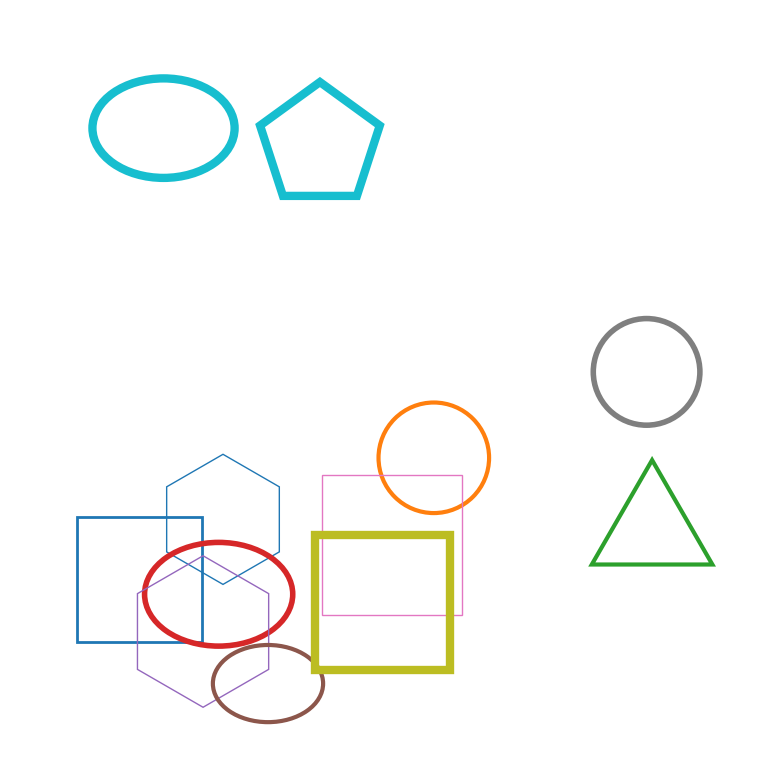[{"shape": "square", "thickness": 1, "radius": 0.41, "center": [0.181, 0.247]}, {"shape": "hexagon", "thickness": 0.5, "radius": 0.42, "center": [0.29, 0.326]}, {"shape": "circle", "thickness": 1.5, "radius": 0.36, "center": [0.563, 0.405]}, {"shape": "triangle", "thickness": 1.5, "radius": 0.45, "center": [0.847, 0.312]}, {"shape": "oval", "thickness": 2, "radius": 0.48, "center": [0.284, 0.228]}, {"shape": "hexagon", "thickness": 0.5, "radius": 0.49, "center": [0.264, 0.18]}, {"shape": "oval", "thickness": 1.5, "radius": 0.36, "center": [0.348, 0.112]}, {"shape": "square", "thickness": 0.5, "radius": 0.46, "center": [0.509, 0.292]}, {"shape": "circle", "thickness": 2, "radius": 0.35, "center": [0.84, 0.517]}, {"shape": "square", "thickness": 3, "radius": 0.44, "center": [0.497, 0.217]}, {"shape": "oval", "thickness": 3, "radius": 0.46, "center": [0.212, 0.834]}, {"shape": "pentagon", "thickness": 3, "radius": 0.41, "center": [0.415, 0.812]}]